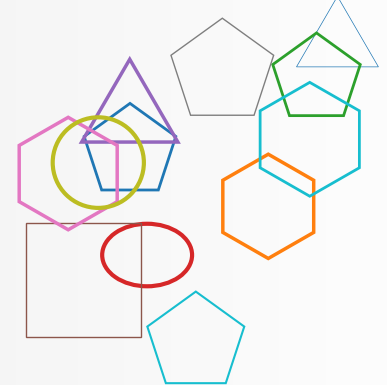[{"shape": "pentagon", "thickness": 2, "radius": 0.62, "center": [0.335, 0.607]}, {"shape": "triangle", "thickness": 0.5, "radius": 0.61, "center": [0.871, 0.887]}, {"shape": "hexagon", "thickness": 2.5, "radius": 0.68, "center": [0.692, 0.464]}, {"shape": "pentagon", "thickness": 2, "radius": 0.59, "center": [0.817, 0.796]}, {"shape": "oval", "thickness": 3, "radius": 0.58, "center": [0.38, 0.338]}, {"shape": "triangle", "thickness": 2.5, "radius": 0.72, "center": [0.335, 0.703]}, {"shape": "square", "thickness": 1, "radius": 0.74, "center": [0.216, 0.273]}, {"shape": "hexagon", "thickness": 2.5, "radius": 0.73, "center": [0.176, 0.549]}, {"shape": "pentagon", "thickness": 1, "radius": 0.7, "center": [0.574, 0.813]}, {"shape": "circle", "thickness": 3, "radius": 0.59, "center": [0.254, 0.578]}, {"shape": "pentagon", "thickness": 1.5, "radius": 0.66, "center": [0.505, 0.111]}, {"shape": "hexagon", "thickness": 2, "radius": 0.74, "center": [0.799, 0.638]}]